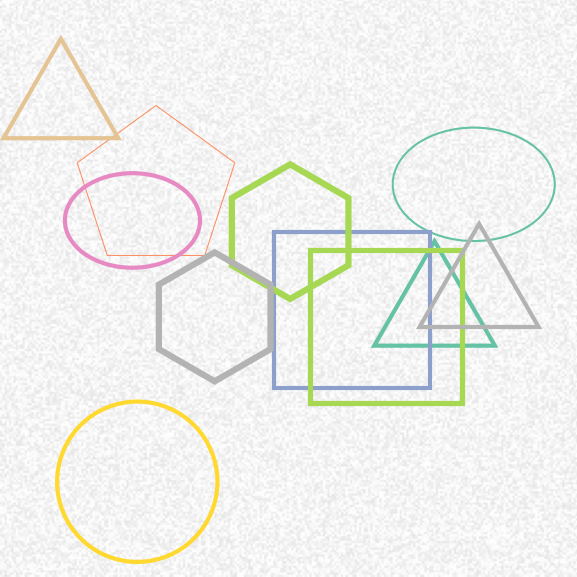[{"shape": "oval", "thickness": 1, "radius": 0.7, "center": [0.82, 0.68]}, {"shape": "triangle", "thickness": 2, "radius": 0.6, "center": [0.752, 0.461]}, {"shape": "pentagon", "thickness": 0.5, "radius": 0.72, "center": [0.27, 0.673]}, {"shape": "square", "thickness": 2, "radius": 0.68, "center": [0.61, 0.463]}, {"shape": "oval", "thickness": 2, "radius": 0.58, "center": [0.229, 0.617]}, {"shape": "hexagon", "thickness": 3, "radius": 0.58, "center": [0.502, 0.598]}, {"shape": "square", "thickness": 2.5, "radius": 0.66, "center": [0.669, 0.433]}, {"shape": "circle", "thickness": 2, "radius": 0.69, "center": [0.238, 0.165]}, {"shape": "triangle", "thickness": 2, "radius": 0.57, "center": [0.105, 0.817]}, {"shape": "hexagon", "thickness": 3, "radius": 0.56, "center": [0.372, 0.451]}, {"shape": "triangle", "thickness": 2, "radius": 0.6, "center": [0.83, 0.492]}]